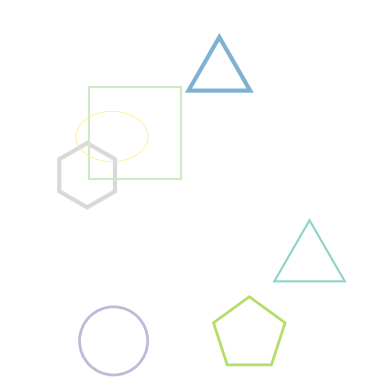[{"shape": "triangle", "thickness": 1.5, "radius": 0.53, "center": [0.804, 0.322]}, {"shape": "circle", "thickness": 2, "radius": 0.44, "center": [0.295, 0.115]}, {"shape": "triangle", "thickness": 3, "radius": 0.46, "center": [0.57, 0.811]}, {"shape": "pentagon", "thickness": 2, "radius": 0.49, "center": [0.648, 0.131]}, {"shape": "hexagon", "thickness": 3, "radius": 0.42, "center": [0.226, 0.545]}, {"shape": "square", "thickness": 1.5, "radius": 0.6, "center": [0.351, 0.654]}, {"shape": "oval", "thickness": 0.5, "radius": 0.47, "center": [0.291, 0.645]}]